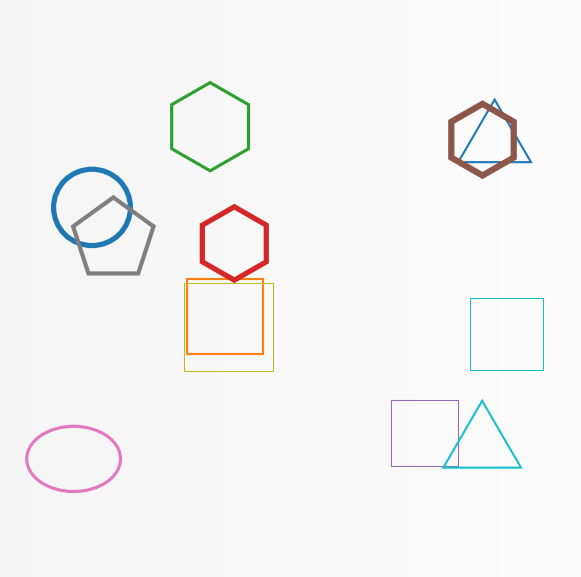[{"shape": "triangle", "thickness": 1, "radius": 0.36, "center": [0.851, 0.754]}, {"shape": "circle", "thickness": 2.5, "radius": 0.33, "center": [0.158, 0.64]}, {"shape": "square", "thickness": 1, "radius": 0.33, "center": [0.387, 0.451]}, {"shape": "hexagon", "thickness": 1.5, "radius": 0.38, "center": [0.362, 0.78]}, {"shape": "hexagon", "thickness": 2.5, "radius": 0.32, "center": [0.403, 0.578]}, {"shape": "square", "thickness": 0.5, "radius": 0.29, "center": [0.731, 0.249]}, {"shape": "hexagon", "thickness": 3, "radius": 0.31, "center": [0.83, 0.757]}, {"shape": "oval", "thickness": 1.5, "radius": 0.4, "center": [0.127, 0.204]}, {"shape": "pentagon", "thickness": 2, "radius": 0.36, "center": [0.195, 0.584]}, {"shape": "square", "thickness": 0.5, "radius": 0.38, "center": [0.393, 0.432]}, {"shape": "square", "thickness": 0.5, "radius": 0.31, "center": [0.872, 0.421]}, {"shape": "triangle", "thickness": 1, "radius": 0.39, "center": [0.83, 0.228]}]